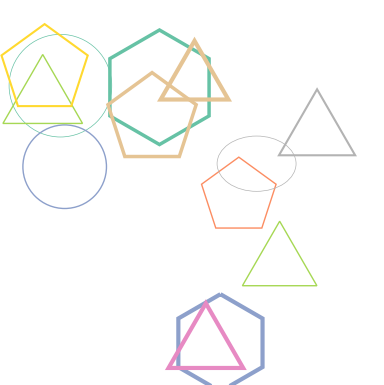[{"shape": "circle", "thickness": 0.5, "radius": 0.67, "center": [0.157, 0.777]}, {"shape": "hexagon", "thickness": 2.5, "radius": 0.74, "center": [0.414, 0.773]}, {"shape": "pentagon", "thickness": 1, "radius": 0.51, "center": [0.62, 0.49]}, {"shape": "hexagon", "thickness": 3, "radius": 0.63, "center": [0.573, 0.11]}, {"shape": "circle", "thickness": 1, "radius": 0.54, "center": [0.168, 0.567]}, {"shape": "triangle", "thickness": 3, "radius": 0.56, "center": [0.535, 0.1]}, {"shape": "triangle", "thickness": 1, "radius": 0.56, "center": [0.726, 0.314]}, {"shape": "triangle", "thickness": 1, "radius": 0.6, "center": [0.111, 0.739]}, {"shape": "pentagon", "thickness": 1.5, "radius": 0.59, "center": [0.116, 0.82]}, {"shape": "pentagon", "thickness": 2.5, "radius": 0.6, "center": [0.395, 0.691]}, {"shape": "triangle", "thickness": 3, "radius": 0.51, "center": [0.505, 0.792]}, {"shape": "oval", "thickness": 0.5, "radius": 0.51, "center": [0.666, 0.575]}, {"shape": "triangle", "thickness": 1.5, "radius": 0.57, "center": [0.824, 0.654]}]